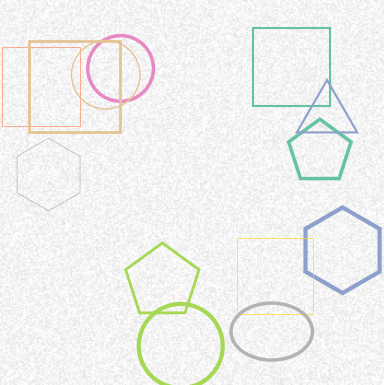[{"shape": "square", "thickness": 1.5, "radius": 0.5, "center": [0.757, 0.827]}, {"shape": "pentagon", "thickness": 2.5, "radius": 0.43, "center": [0.831, 0.605]}, {"shape": "square", "thickness": 0.5, "radius": 0.51, "center": [0.107, 0.776]}, {"shape": "triangle", "thickness": 1.5, "radius": 0.45, "center": [0.849, 0.701]}, {"shape": "hexagon", "thickness": 3, "radius": 0.56, "center": [0.89, 0.35]}, {"shape": "circle", "thickness": 2.5, "radius": 0.43, "center": [0.313, 0.822]}, {"shape": "circle", "thickness": 3, "radius": 0.55, "center": [0.469, 0.101]}, {"shape": "pentagon", "thickness": 2, "radius": 0.5, "center": [0.422, 0.269]}, {"shape": "square", "thickness": 0.5, "radius": 0.5, "center": [0.715, 0.283]}, {"shape": "circle", "thickness": 1, "radius": 0.45, "center": [0.275, 0.806]}, {"shape": "square", "thickness": 2, "radius": 0.59, "center": [0.193, 0.775]}, {"shape": "oval", "thickness": 2.5, "radius": 0.53, "center": [0.706, 0.139]}, {"shape": "hexagon", "thickness": 0.5, "radius": 0.47, "center": [0.126, 0.547]}]